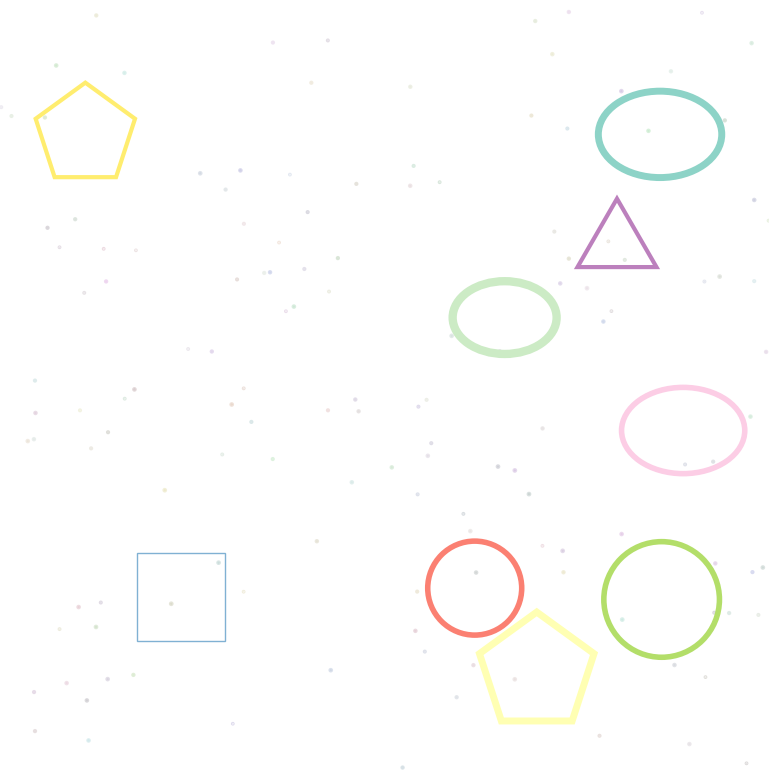[{"shape": "oval", "thickness": 2.5, "radius": 0.4, "center": [0.857, 0.825]}, {"shape": "pentagon", "thickness": 2.5, "radius": 0.39, "center": [0.697, 0.127]}, {"shape": "circle", "thickness": 2, "radius": 0.31, "center": [0.617, 0.236]}, {"shape": "square", "thickness": 0.5, "radius": 0.29, "center": [0.235, 0.225]}, {"shape": "circle", "thickness": 2, "radius": 0.38, "center": [0.859, 0.221]}, {"shape": "oval", "thickness": 2, "radius": 0.4, "center": [0.887, 0.441]}, {"shape": "triangle", "thickness": 1.5, "radius": 0.3, "center": [0.801, 0.683]}, {"shape": "oval", "thickness": 3, "radius": 0.34, "center": [0.655, 0.588]}, {"shape": "pentagon", "thickness": 1.5, "radius": 0.34, "center": [0.111, 0.825]}]